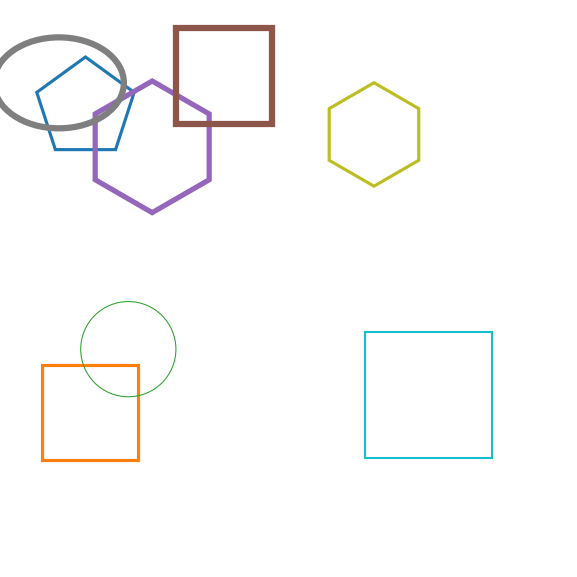[{"shape": "pentagon", "thickness": 1.5, "radius": 0.44, "center": [0.148, 0.812]}, {"shape": "square", "thickness": 1.5, "radius": 0.41, "center": [0.156, 0.284]}, {"shape": "circle", "thickness": 0.5, "radius": 0.41, "center": [0.222, 0.395]}, {"shape": "hexagon", "thickness": 2.5, "radius": 0.57, "center": [0.264, 0.745]}, {"shape": "square", "thickness": 3, "radius": 0.42, "center": [0.388, 0.867]}, {"shape": "oval", "thickness": 3, "radius": 0.56, "center": [0.102, 0.856]}, {"shape": "hexagon", "thickness": 1.5, "radius": 0.45, "center": [0.648, 0.766]}, {"shape": "square", "thickness": 1, "radius": 0.55, "center": [0.742, 0.315]}]